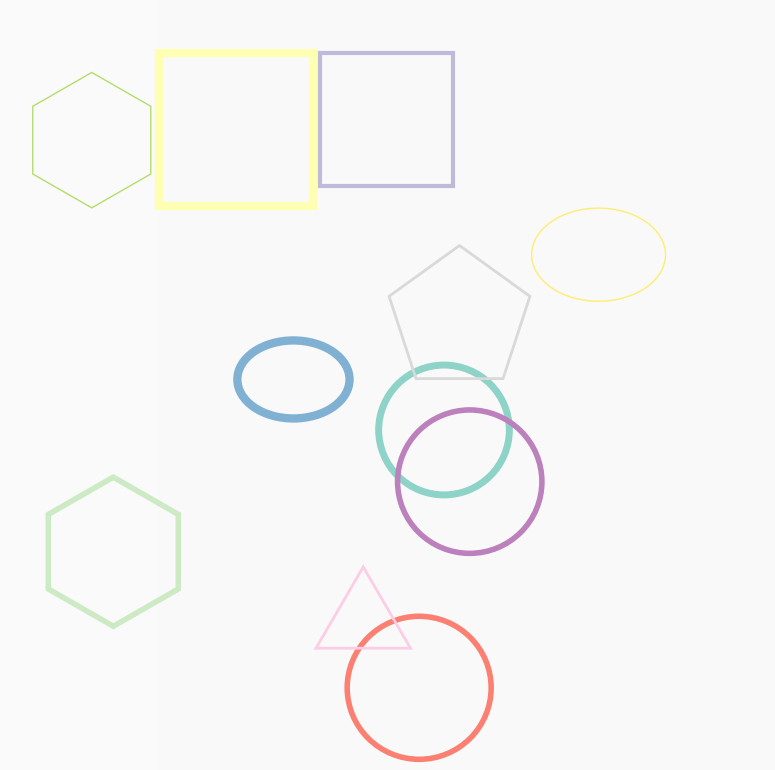[{"shape": "circle", "thickness": 2.5, "radius": 0.42, "center": [0.573, 0.442]}, {"shape": "square", "thickness": 3, "radius": 0.5, "center": [0.304, 0.832]}, {"shape": "square", "thickness": 1.5, "radius": 0.43, "center": [0.499, 0.845]}, {"shape": "circle", "thickness": 2, "radius": 0.46, "center": [0.541, 0.107]}, {"shape": "oval", "thickness": 3, "radius": 0.36, "center": [0.379, 0.507]}, {"shape": "hexagon", "thickness": 0.5, "radius": 0.44, "center": [0.118, 0.818]}, {"shape": "triangle", "thickness": 1, "radius": 0.35, "center": [0.469, 0.193]}, {"shape": "pentagon", "thickness": 1, "radius": 0.48, "center": [0.593, 0.586]}, {"shape": "circle", "thickness": 2, "radius": 0.47, "center": [0.606, 0.374]}, {"shape": "hexagon", "thickness": 2, "radius": 0.48, "center": [0.146, 0.284]}, {"shape": "oval", "thickness": 0.5, "radius": 0.43, "center": [0.772, 0.669]}]